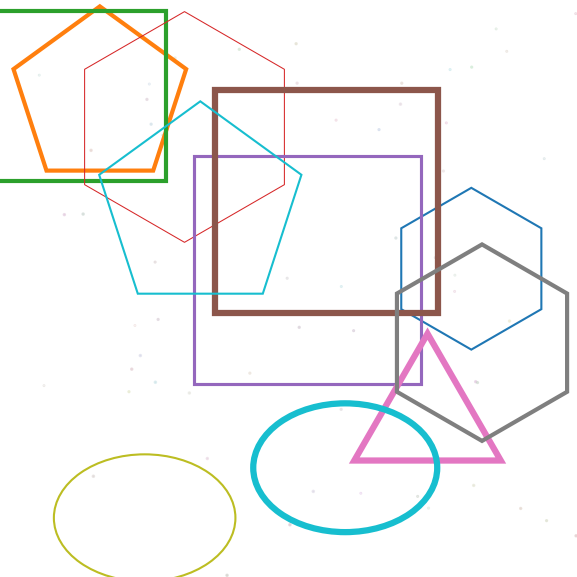[{"shape": "hexagon", "thickness": 1, "radius": 0.7, "center": [0.816, 0.534]}, {"shape": "pentagon", "thickness": 2, "radius": 0.79, "center": [0.173, 0.831]}, {"shape": "square", "thickness": 2, "radius": 0.74, "center": [0.139, 0.833]}, {"shape": "hexagon", "thickness": 0.5, "radius": 1.0, "center": [0.319, 0.779]}, {"shape": "square", "thickness": 1.5, "radius": 0.98, "center": [0.532, 0.532]}, {"shape": "square", "thickness": 3, "radius": 0.97, "center": [0.565, 0.65]}, {"shape": "triangle", "thickness": 3, "radius": 0.73, "center": [0.74, 0.275]}, {"shape": "hexagon", "thickness": 2, "radius": 0.85, "center": [0.835, 0.406]}, {"shape": "oval", "thickness": 1, "radius": 0.79, "center": [0.25, 0.102]}, {"shape": "oval", "thickness": 3, "radius": 0.8, "center": [0.598, 0.189]}, {"shape": "pentagon", "thickness": 1, "radius": 0.92, "center": [0.347, 0.64]}]